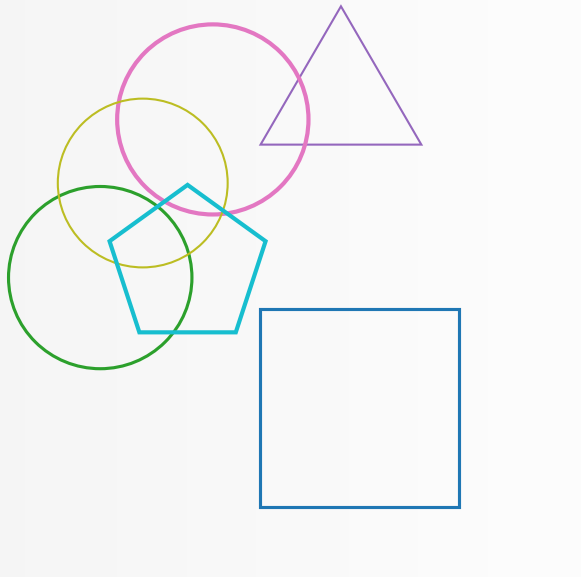[{"shape": "square", "thickness": 1.5, "radius": 0.86, "center": [0.618, 0.293]}, {"shape": "circle", "thickness": 1.5, "radius": 0.79, "center": [0.172, 0.518]}, {"shape": "triangle", "thickness": 1, "radius": 0.8, "center": [0.587, 0.829]}, {"shape": "circle", "thickness": 2, "radius": 0.82, "center": [0.366, 0.792]}, {"shape": "circle", "thickness": 1, "radius": 0.73, "center": [0.246, 0.682]}, {"shape": "pentagon", "thickness": 2, "radius": 0.71, "center": [0.323, 0.538]}]